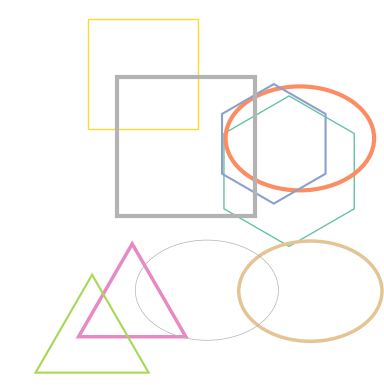[{"shape": "hexagon", "thickness": 1, "radius": 0.98, "center": [0.751, 0.555]}, {"shape": "oval", "thickness": 3, "radius": 0.96, "center": [0.779, 0.641]}, {"shape": "hexagon", "thickness": 1.5, "radius": 0.78, "center": [0.711, 0.626]}, {"shape": "triangle", "thickness": 2.5, "radius": 0.8, "center": [0.343, 0.206]}, {"shape": "triangle", "thickness": 1.5, "radius": 0.85, "center": [0.239, 0.117]}, {"shape": "square", "thickness": 1, "radius": 0.71, "center": [0.372, 0.808]}, {"shape": "oval", "thickness": 2.5, "radius": 0.93, "center": [0.806, 0.244]}, {"shape": "oval", "thickness": 0.5, "radius": 0.93, "center": [0.537, 0.246]}, {"shape": "square", "thickness": 3, "radius": 0.9, "center": [0.483, 0.619]}]